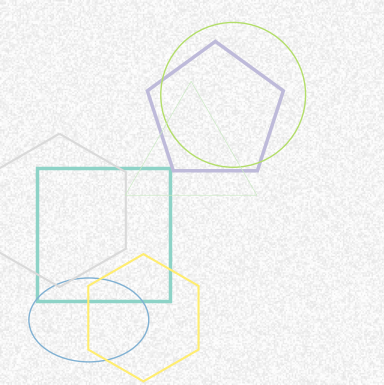[{"shape": "square", "thickness": 2.5, "radius": 0.87, "center": [0.268, 0.39]}, {"shape": "pentagon", "thickness": 2.5, "radius": 0.93, "center": [0.559, 0.707]}, {"shape": "oval", "thickness": 1, "radius": 0.78, "center": [0.231, 0.169]}, {"shape": "circle", "thickness": 1, "radius": 0.94, "center": [0.606, 0.754]}, {"shape": "hexagon", "thickness": 1.5, "radius": 1.0, "center": [0.154, 0.454]}, {"shape": "triangle", "thickness": 0.5, "radius": 0.99, "center": [0.496, 0.592]}, {"shape": "hexagon", "thickness": 1.5, "radius": 0.83, "center": [0.373, 0.175]}]